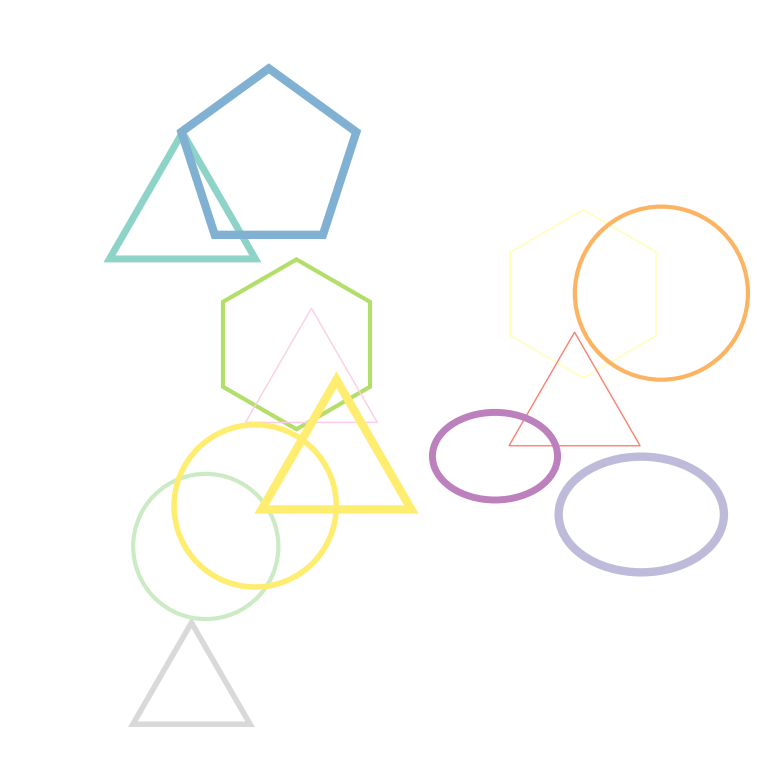[{"shape": "triangle", "thickness": 2.5, "radius": 0.55, "center": [0.237, 0.718]}, {"shape": "hexagon", "thickness": 0.5, "radius": 0.55, "center": [0.757, 0.618]}, {"shape": "oval", "thickness": 3, "radius": 0.54, "center": [0.833, 0.332]}, {"shape": "triangle", "thickness": 0.5, "radius": 0.49, "center": [0.746, 0.47]}, {"shape": "pentagon", "thickness": 3, "radius": 0.6, "center": [0.349, 0.792]}, {"shape": "circle", "thickness": 1.5, "radius": 0.56, "center": [0.859, 0.619]}, {"shape": "hexagon", "thickness": 1.5, "radius": 0.55, "center": [0.385, 0.553]}, {"shape": "triangle", "thickness": 0.5, "radius": 0.49, "center": [0.404, 0.501]}, {"shape": "triangle", "thickness": 2, "radius": 0.44, "center": [0.249, 0.103]}, {"shape": "oval", "thickness": 2.5, "radius": 0.41, "center": [0.643, 0.408]}, {"shape": "circle", "thickness": 1.5, "radius": 0.47, "center": [0.267, 0.29]}, {"shape": "circle", "thickness": 2, "radius": 0.53, "center": [0.331, 0.343]}, {"shape": "triangle", "thickness": 3, "radius": 0.56, "center": [0.437, 0.395]}]